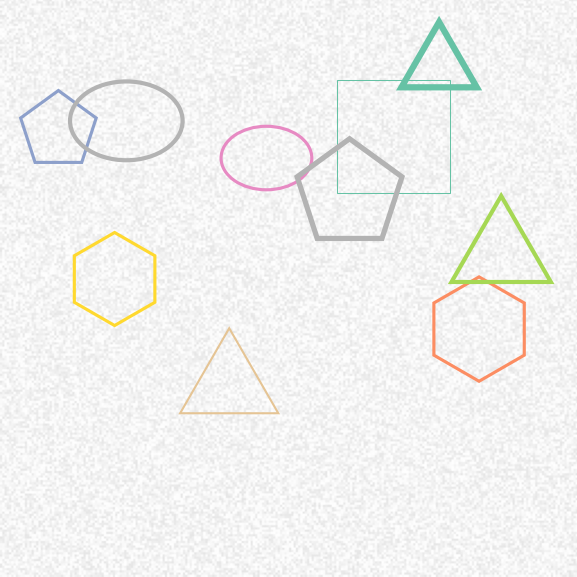[{"shape": "square", "thickness": 0.5, "radius": 0.49, "center": [0.681, 0.762]}, {"shape": "triangle", "thickness": 3, "radius": 0.38, "center": [0.76, 0.886]}, {"shape": "hexagon", "thickness": 1.5, "radius": 0.45, "center": [0.83, 0.429]}, {"shape": "pentagon", "thickness": 1.5, "radius": 0.34, "center": [0.101, 0.774]}, {"shape": "oval", "thickness": 1.5, "radius": 0.39, "center": [0.461, 0.725]}, {"shape": "triangle", "thickness": 2, "radius": 0.5, "center": [0.868, 0.561]}, {"shape": "hexagon", "thickness": 1.5, "radius": 0.4, "center": [0.198, 0.516]}, {"shape": "triangle", "thickness": 1, "radius": 0.49, "center": [0.397, 0.333]}, {"shape": "oval", "thickness": 2, "radius": 0.49, "center": [0.219, 0.79]}, {"shape": "pentagon", "thickness": 2.5, "radius": 0.48, "center": [0.605, 0.663]}]